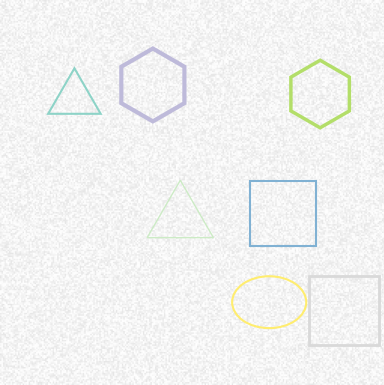[{"shape": "triangle", "thickness": 1.5, "radius": 0.39, "center": [0.193, 0.744]}, {"shape": "hexagon", "thickness": 3, "radius": 0.47, "center": [0.397, 0.779]}, {"shape": "square", "thickness": 1.5, "radius": 0.42, "center": [0.735, 0.444]}, {"shape": "hexagon", "thickness": 2.5, "radius": 0.44, "center": [0.832, 0.756]}, {"shape": "square", "thickness": 2, "radius": 0.45, "center": [0.894, 0.193]}, {"shape": "triangle", "thickness": 1, "radius": 0.5, "center": [0.468, 0.432]}, {"shape": "oval", "thickness": 1.5, "radius": 0.48, "center": [0.699, 0.215]}]